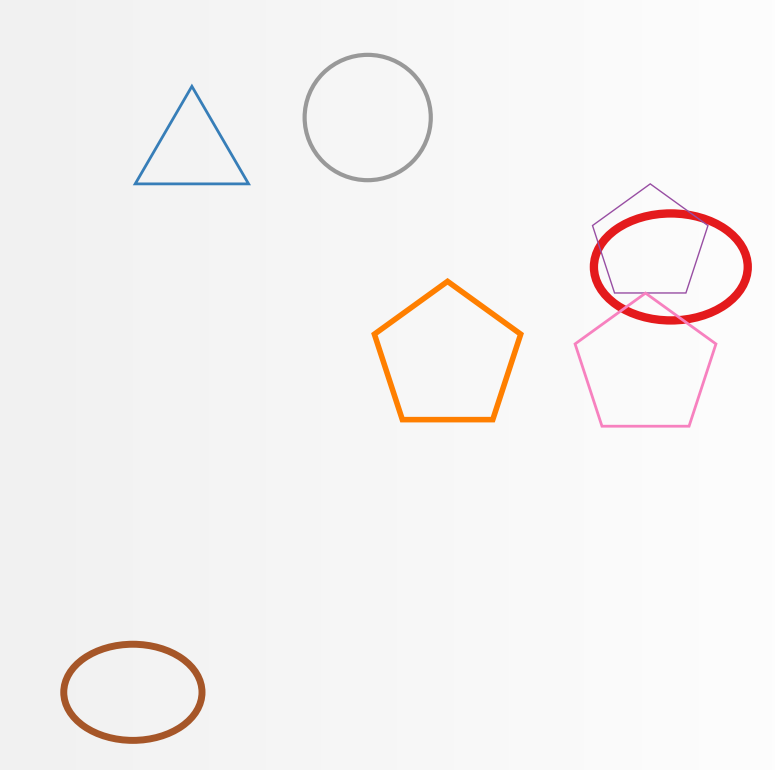[{"shape": "oval", "thickness": 3, "radius": 0.5, "center": [0.866, 0.653]}, {"shape": "triangle", "thickness": 1, "radius": 0.42, "center": [0.248, 0.803]}, {"shape": "pentagon", "thickness": 0.5, "radius": 0.39, "center": [0.839, 0.683]}, {"shape": "pentagon", "thickness": 2, "radius": 0.5, "center": [0.577, 0.535]}, {"shape": "oval", "thickness": 2.5, "radius": 0.45, "center": [0.171, 0.101]}, {"shape": "pentagon", "thickness": 1, "radius": 0.48, "center": [0.833, 0.524]}, {"shape": "circle", "thickness": 1.5, "radius": 0.41, "center": [0.474, 0.847]}]